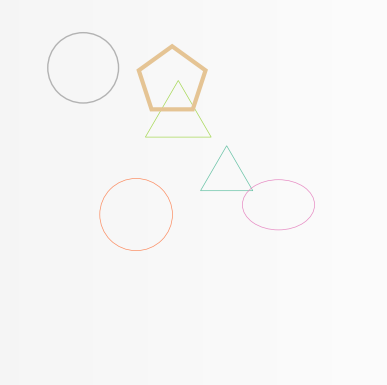[{"shape": "triangle", "thickness": 0.5, "radius": 0.39, "center": [0.585, 0.544]}, {"shape": "circle", "thickness": 0.5, "radius": 0.47, "center": [0.351, 0.443]}, {"shape": "oval", "thickness": 0.5, "radius": 0.47, "center": [0.719, 0.468]}, {"shape": "triangle", "thickness": 0.5, "radius": 0.49, "center": [0.46, 0.693]}, {"shape": "pentagon", "thickness": 3, "radius": 0.45, "center": [0.444, 0.789]}, {"shape": "circle", "thickness": 1, "radius": 0.46, "center": [0.215, 0.824]}]